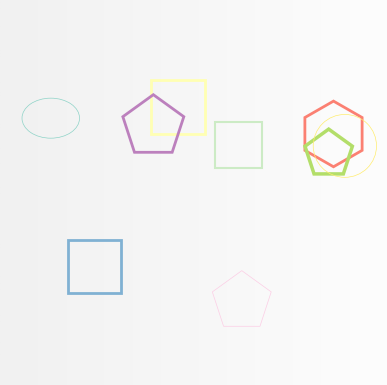[{"shape": "oval", "thickness": 0.5, "radius": 0.37, "center": [0.131, 0.693]}, {"shape": "square", "thickness": 2, "radius": 0.35, "center": [0.459, 0.722]}, {"shape": "hexagon", "thickness": 2, "radius": 0.43, "center": [0.861, 0.652]}, {"shape": "square", "thickness": 2, "radius": 0.34, "center": [0.244, 0.307]}, {"shape": "pentagon", "thickness": 2.5, "radius": 0.32, "center": [0.848, 0.6]}, {"shape": "pentagon", "thickness": 0.5, "radius": 0.4, "center": [0.624, 0.217]}, {"shape": "pentagon", "thickness": 2, "radius": 0.41, "center": [0.396, 0.671]}, {"shape": "square", "thickness": 1.5, "radius": 0.3, "center": [0.615, 0.624]}, {"shape": "circle", "thickness": 0.5, "radius": 0.41, "center": [0.89, 0.621]}]